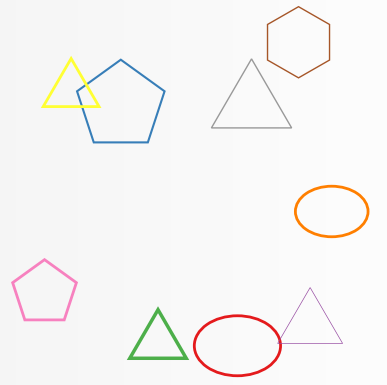[{"shape": "oval", "thickness": 2, "radius": 0.56, "center": [0.613, 0.102]}, {"shape": "pentagon", "thickness": 1.5, "radius": 0.59, "center": [0.312, 0.726]}, {"shape": "triangle", "thickness": 2.5, "radius": 0.42, "center": [0.408, 0.111]}, {"shape": "triangle", "thickness": 0.5, "radius": 0.48, "center": [0.8, 0.156]}, {"shape": "oval", "thickness": 2, "radius": 0.47, "center": [0.856, 0.451]}, {"shape": "triangle", "thickness": 2, "radius": 0.42, "center": [0.184, 0.765]}, {"shape": "hexagon", "thickness": 1, "radius": 0.46, "center": [0.77, 0.89]}, {"shape": "pentagon", "thickness": 2, "radius": 0.43, "center": [0.115, 0.239]}, {"shape": "triangle", "thickness": 1, "radius": 0.6, "center": [0.649, 0.728]}]